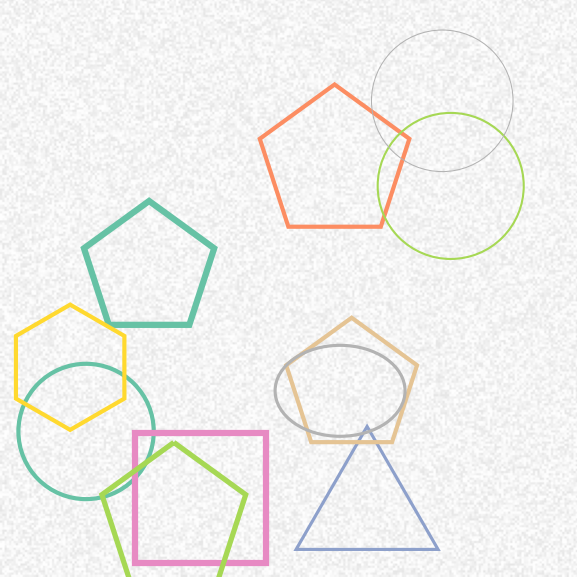[{"shape": "pentagon", "thickness": 3, "radius": 0.59, "center": [0.258, 0.533]}, {"shape": "circle", "thickness": 2, "radius": 0.59, "center": [0.149, 0.252]}, {"shape": "pentagon", "thickness": 2, "radius": 0.68, "center": [0.579, 0.717]}, {"shape": "triangle", "thickness": 1.5, "radius": 0.71, "center": [0.636, 0.119]}, {"shape": "square", "thickness": 3, "radius": 0.56, "center": [0.347, 0.137]}, {"shape": "pentagon", "thickness": 2.5, "radius": 0.65, "center": [0.301, 0.102]}, {"shape": "circle", "thickness": 1, "radius": 0.63, "center": [0.78, 0.677]}, {"shape": "hexagon", "thickness": 2, "radius": 0.54, "center": [0.121, 0.363]}, {"shape": "pentagon", "thickness": 2, "radius": 0.6, "center": [0.609, 0.33]}, {"shape": "oval", "thickness": 1.5, "radius": 0.56, "center": [0.589, 0.322]}, {"shape": "circle", "thickness": 0.5, "radius": 0.61, "center": [0.766, 0.825]}]